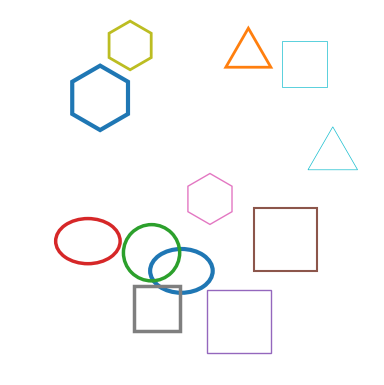[{"shape": "oval", "thickness": 3, "radius": 0.41, "center": [0.471, 0.296]}, {"shape": "hexagon", "thickness": 3, "radius": 0.42, "center": [0.26, 0.746]}, {"shape": "triangle", "thickness": 2, "radius": 0.34, "center": [0.645, 0.859]}, {"shape": "circle", "thickness": 2.5, "radius": 0.37, "center": [0.394, 0.344]}, {"shape": "oval", "thickness": 2.5, "radius": 0.42, "center": [0.228, 0.374]}, {"shape": "square", "thickness": 1, "radius": 0.41, "center": [0.621, 0.166]}, {"shape": "square", "thickness": 1.5, "radius": 0.41, "center": [0.742, 0.378]}, {"shape": "hexagon", "thickness": 1, "radius": 0.33, "center": [0.545, 0.483]}, {"shape": "square", "thickness": 2.5, "radius": 0.29, "center": [0.408, 0.199]}, {"shape": "hexagon", "thickness": 2, "radius": 0.32, "center": [0.338, 0.882]}, {"shape": "square", "thickness": 0.5, "radius": 0.29, "center": [0.791, 0.834]}, {"shape": "triangle", "thickness": 0.5, "radius": 0.37, "center": [0.864, 0.596]}]